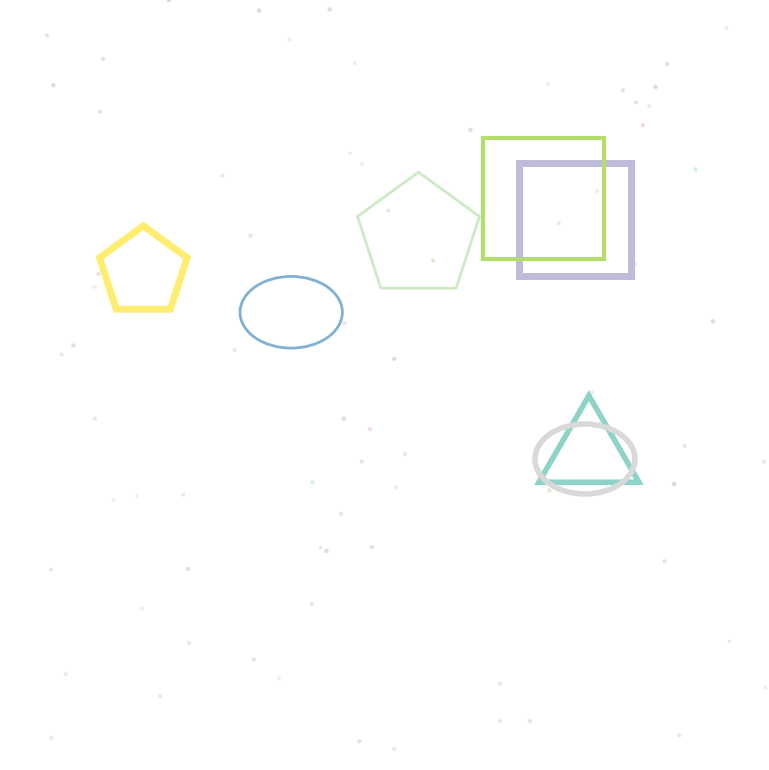[{"shape": "triangle", "thickness": 2, "radius": 0.38, "center": [0.765, 0.411]}, {"shape": "square", "thickness": 2.5, "radius": 0.36, "center": [0.747, 0.715]}, {"shape": "oval", "thickness": 1, "radius": 0.33, "center": [0.378, 0.594]}, {"shape": "square", "thickness": 1.5, "radius": 0.39, "center": [0.706, 0.743]}, {"shape": "oval", "thickness": 2, "radius": 0.32, "center": [0.76, 0.404]}, {"shape": "pentagon", "thickness": 1, "radius": 0.42, "center": [0.543, 0.693]}, {"shape": "pentagon", "thickness": 2.5, "radius": 0.3, "center": [0.186, 0.647]}]